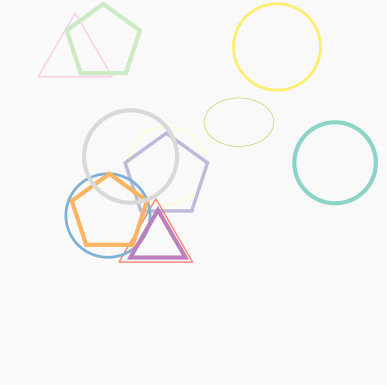[{"shape": "circle", "thickness": 3, "radius": 0.53, "center": [0.865, 0.577]}, {"shape": "circle", "thickness": 0.5, "radius": 0.51, "center": [0.431, 0.57]}, {"shape": "pentagon", "thickness": 2.5, "radius": 0.56, "center": [0.429, 0.542]}, {"shape": "triangle", "thickness": 1, "radius": 0.55, "center": [0.402, 0.374]}, {"shape": "circle", "thickness": 2, "radius": 0.54, "center": [0.279, 0.44]}, {"shape": "pentagon", "thickness": 3, "radius": 0.51, "center": [0.282, 0.447]}, {"shape": "oval", "thickness": 0.5, "radius": 0.45, "center": [0.617, 0.683]}, {"shape": "triangle", "thickness": 1, "radius": 0.55, "center": [0.194, 0.856]}, {"shape": "circle", "thickness": 3, "radius": 0.6, "center": [0.337, 0.593]}, {"shape": "triangle", "thickness": 3, "radius": 0.41, "center": [0.408, 0.372]}, {"shape": "pentagon", "thickness": 3, "radius": 0.5, "center": [0.267, 0.89]}, {"shape": "circle", "thickness": 2, "radius": 0.56, "center": [0.715, 0.878]}]